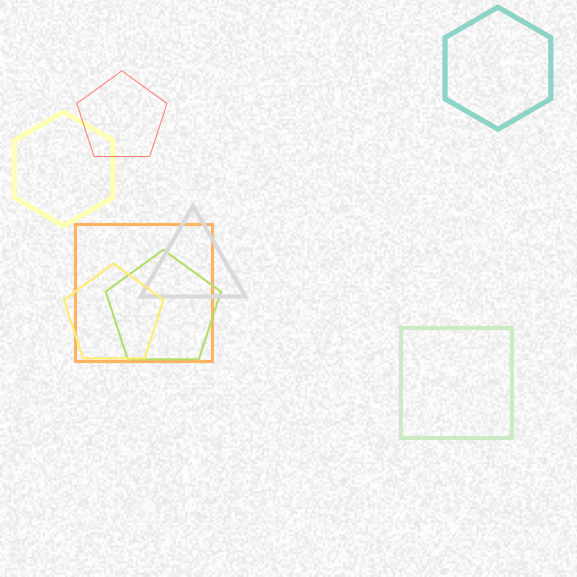[{"shape": "hexagon", "thickness": 2.5, "radius": 0.53, "center": [0.862, 0.881]}, {"shape": "hexagon", "thickness": 2.5, "radius": 0.49, "center": [0.11, 0.707]}, {"shape": "pentagon", "thickness": 0.5, "radius": 0.41, "center": [0.211, 0.794]}, {"shape": "square", "thickness": 1.5, "radius": 0.59, "center": [0.249, 0.493]}, {"shape": "pentagon", "thickness": 1, "radius": 0.52, "center": [0.283, 0.462]}, {"shape": "triangle", "thickness": 2, "radius": 0.52, "center": [0.334, 0.538]}, {"shape": "square", "thickness": 2, "radius": 0.48, "center": [0.791, 0.336]}, {"shape": "pentagon", "thickness": 1, "radius": 0.45, "center": [0.197, 0.452]}]